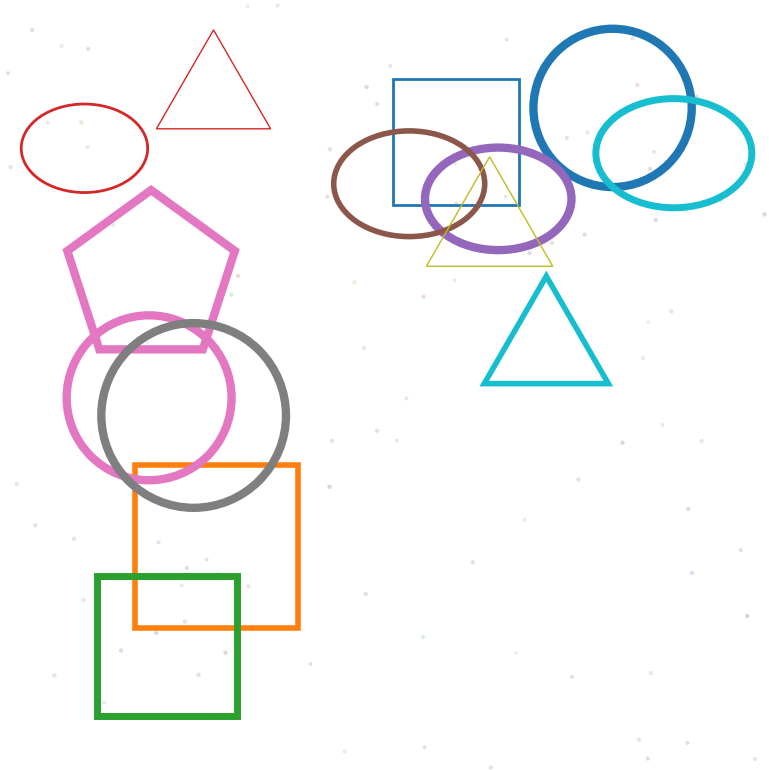[{"shape": "circle", "thickness": 3, "radius": 0.51, "center": [0.796, 0.86]}, {"shape": "square", "thickness": 1, "radius": 0.41, "center": [0.592, 0.816]}, {"shape": "square", "thickness": 2, "radius": 0.53, "center": [0.281, 0.29]}, {"shape": "square", "thickness": 2.5, "radius": 0.45, "center": [0.217, 0.161]}, {"shape": "oval", "thickness": 1, "radius": 0.41, "center": [0.11, 0.807]}, {"shape": "triangle", "thickness": 0.5, "radius": 0.43, "center": [0.277, 0.876]}, {"shape": "oval", "thickness": 3, "radius": 0.48, "center": [0.647, 0.742]}, {"shape": "oval", "thickness": 2, "radius": 0.49, "center": [0.531, 0.761]}, {"shape": "circle", "thickness": 3, "radius": 0.54, "center": [0.194, 0.483]}, {"shape": "pentagon", "thickness": 3, "radius": 0.57, "center": [0.196, 0.639]}, {"shape": "circle", "thickness": 3, "radius": 0.6, "center": [0.252, 0.46]}, {"shape": "triangle", "thickness": 0.5, "radius": 0.47, "center": [0.636, 0.702]}, {"shape": "triangle", "thickness": 2, "radius": 0.47, "center": [0.709, 0.548]}, {"shape": "oval", "thickness": 2.5, "radius": 0.51, "center": [0.875, 0.801]}]